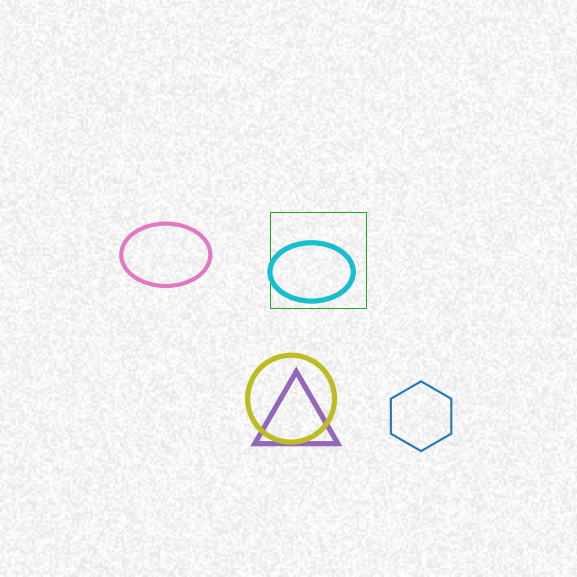[{"shape": "hexagon", "thickness": 1, "radius": 0.3, "center": [0.729, 0.278]}, {"shape": "square", "thickness": 0.5, "radius": 0.42, "center": [0.551, 0.549]}, {"shape": "triangle", "thickness": 2.5, "radius": 0.42, "center": [0.513, 0.272]}, {"shape": "oval", "thickness": 2, "radius": 0.39, "center": [0.287, 0.558]}, {"shape": "circle", "thickness": 2.5, "radius": 0.38, "center": [0.504, 0.309]}, {"shape": "oval", "thickness": 2.5, "radius": 0.36, "center": [0.54, 0.528]}]